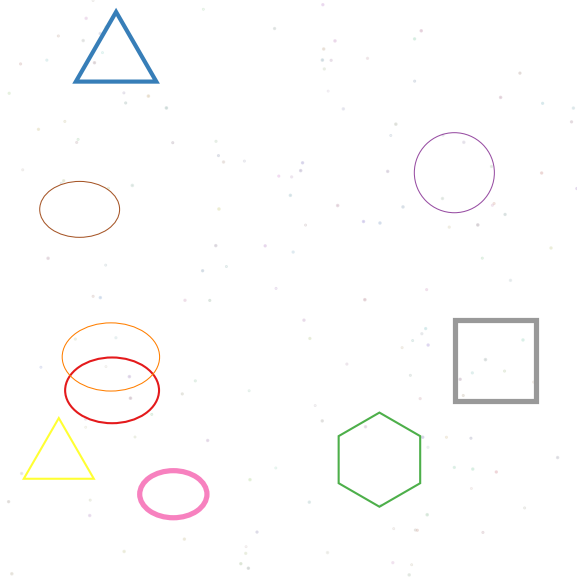[{"shape": "oval", "thickness": 1, "radius": 0.41, "center": [0.194, 0.323]}, {"shape": "triangle", "thickness": 2, "radius": 0.4, "center": [0.201, 0.898]}, {"shape": "hexagon", "thickness": 1, "radius": 0.41, "center": [0.657, 0.203]}, {"shape": "circle", "thickness": 0.5, "radius": 0.35, "center": [0.787, 0.7]}, {"shape": "oval", "thickness": 0.5, "radius": 0.42, "center": [0.192, 0.381]}, {"shape": "triangle", "thickness": 1, "radius": 0.35, "center": [0.102, 0.205]}, {"shape": "oval", "thickness": 0.5, "radius": 0.35, "center": [0.138, 0.637]}, {"shape": "oval", "thickness": 2.5, "radius": 0.29, "center": [0.3, 0.143]}, {"shape": "square", "thickness": 2.5, "radius": 0.35, "center": [0.858, 0.375]}]